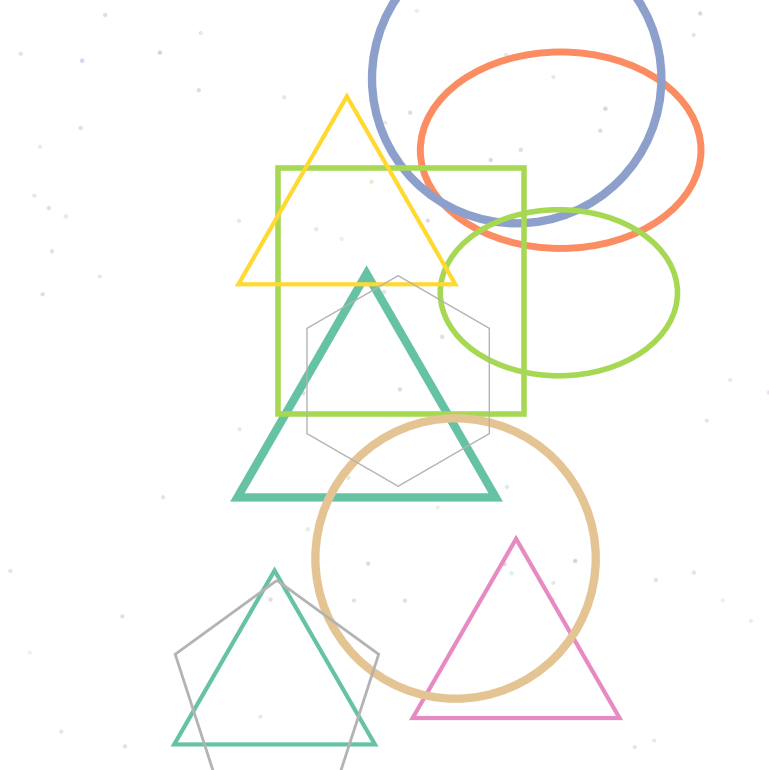[{"shape": "triangle", "thickness": 1.5, "radius": 0.75, "center": [0.357, 0.108]}, {"shape": "triangle", "thickness": 3, "radius": 0.97, "center": [0.476, 0.451]}, {"shape": "oval", "thickness": 2.5, "radius": 0.91, "center": [0.728, 0.805]}, {"shape": "circle", "thickness": 3, "radius": 0.94, "center": [0.671, 0.898]}, {"shape": "triangle", "thickness": 1.5, "radius": 0.78, "center": [0.67, 0.145]}, {"shape": "oval", "thickness": 2, "radius": 0.77, "center": [0.726, 0.62]}, {"shape": "square", "thickness": 2, "radius": 0.8, "center": [0.521, 0.622]}, {"shape": "triangle", "thickness": 1.5, "radius": 0.81, "center": [0.45, 0.712]}, {"shape": "circle", "thickness": 3, "radius": 0.91, "center": [0.592, 0.275]}, {"shape": "pentagon", "thickness": 1, "radius": 0.69, "center": [0.36, 0.107]}, {"shape": "hexagon", "thickness": 0.5, "radius": 0.68, "center": [0.517, 0.505]}]